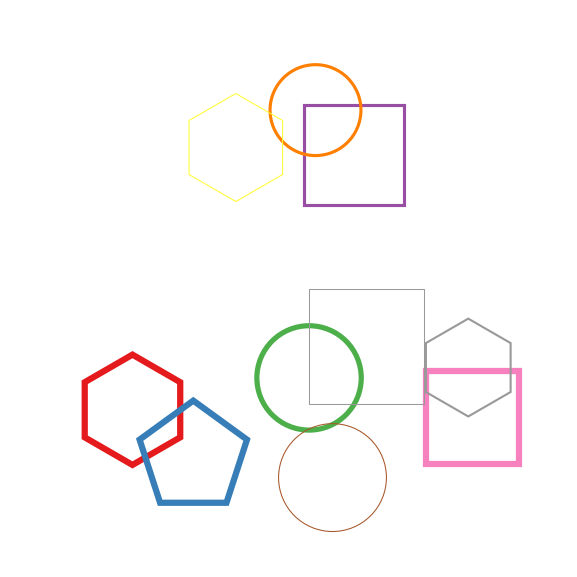[{"shape": "hexagon", "thickness": 3, "radius": 0.48, "center": [0.229, 0.29]}, {"shape": "pentagon", "thickness": 3, "radius": 0.49, "center": [0.335, 0.208]}, {"shape": "circle", "thickness": 2.5, "radius": 0.45, "center": [0.535, 0.345]}, {"shape": "square", "thickness": 1.5, "radius": 0.43, "center": [0.612, 0.73]}, {"shape": "circle", "thickness": 1.5, "radius": 0.39, "center": [0.546, 0.808]}, {"shape": "hexagon", "thickness": 0.5, "radius": 0.47, "center": [0.408, 0.744]}, {"shape": "circle", "thickness": 0.5, "radius": 0.47, "center": [0.576, 0.172]}, {"shape": "square", "thickness": 3, "radius": 0.4, "center": [0.818, 0.277]}, {"shape": "square", "thickness": 0.5, "radius": 0.5, "center": [0.635, 0.399]}, {"shape": "hexagon", "thickness": 1, "radius": 0.42, "center": [0.811, 0.363]}]